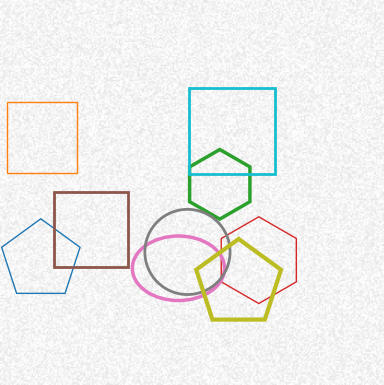[{"shape": "pentagon", "thickness": 1, "radius": 0.54, "center": [0.106, 0.325]}, {"shape": "square", "thickness": 1, "radius": 0.46, "center": [0.11, 0.644]}, {"shape": "hexagon", "thickness": 2.5, "radius": 0.45, "center": [0.571, 0.521]}, {"shape": "hexagon", "thickness": 1, "radius": 0.56, "center": [0.672, 0.324]}, {"shape": "square", "thickness": 2, "radius": 0.48, "center": [0.236, 0.404]}, {"shape": "oval", "thickness": 2.5, "radius": 0.6, "center": [0.463, 0.303]}, {"shape": "circle", "thickness": 2, "radius": 0.55, "center": [0.487, 0.346]}, {"shape": "pentagon", "thickness": 3, "radius": 0.58, "center": [0.62, 0.264]}, {"shape": "square", "thickness": 2, "radius": 0.55, "center": [0.602, 0.659]}]